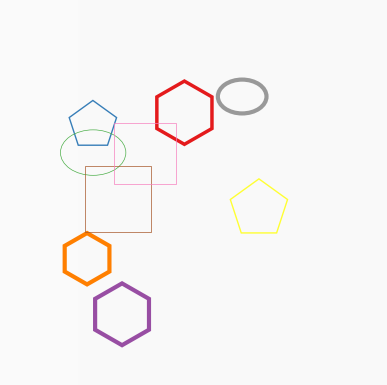[{"shape": "hexagon", "thickness": 2.5, "radius": 0.41, "center": [0.476, 0.707]}, {"shape": "pentagon", "thickness": 1, "radius": 0.32, "center": [0.24, 0.675]}, {"shape": "oval", "thickness": 0.5, "radius": 0.42, "center": [0.24, 0.604]}, {"shape": "hexagon", "thickness": 3, "radius": 0.4, "center": [0.315, 0.184]}, {"shape": "hexagon", "thickness": 3, "radius": 0.33, "center": [0.225, 0.328]}, {"shape": "pentagon", "thickness": 1, "radius": 0.39, "center": [0.668, 0.458]}, {"shape": "square", "thickness": 0.5, "radius": 0.43, "center": [0.304, 0.483]}, {"shape": "square", "thickness": 0.5, "radius": 0.4, "center": [0.375, 0.602]}, {"shape": "oval", "thickness": 3, "radius": 0.31, "center": [0.625, 0.749]}]